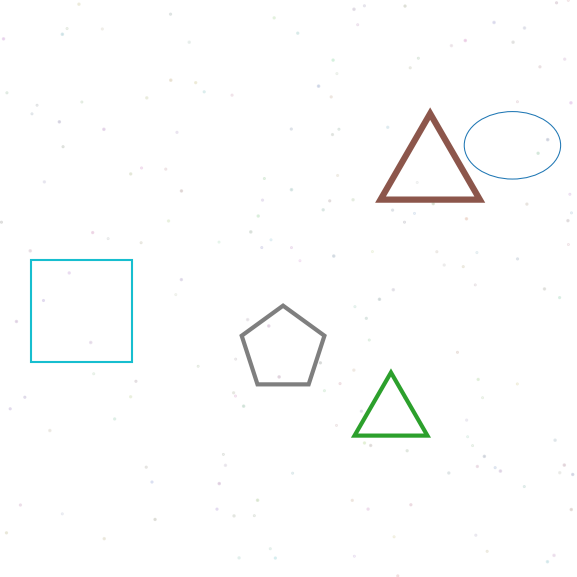[{"shape": "oval", "thickness": 0.5, "radius": 0.42, "center": [0.887, 0.748]}, {"shape": "triangle", "thickness": 2, "radius": 0.36, "center": [0.677, 0.281]}, {"shape": "triangle", "thickness": 3, "radius": 0.5, "center": [0.745, 0.703]}, {"shape": "pentagon", "thickness": 2, "radius": 0.38, "center": [0.49, 0.395]}, {"shape": "square", "thickness": 1, "radius": 0.44, "center": [0.141, 0.461]}]